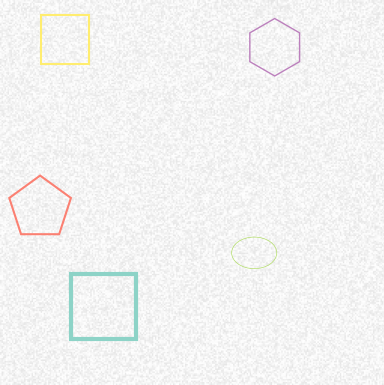[{"shape": "square", "thickness": 3, "radius": 0.42, "center": [0.268, 0.205]}, {"shape": "pentagon", "thickness": 1.5, "radius": 0.42, "center": [0.104, 0.46]}, {"shape": "oval", "thickness": 0.5, "radius": 0.29, "center": [0.66, 0.343]}, {"shape": "hexagon", "thickness": 1, "radius": 0.37, "center": [0.714, 0.877]}, {"shape": "square", "thickness": 1.5, "radius": 0.32, "center": [0.169, 0.898]}]